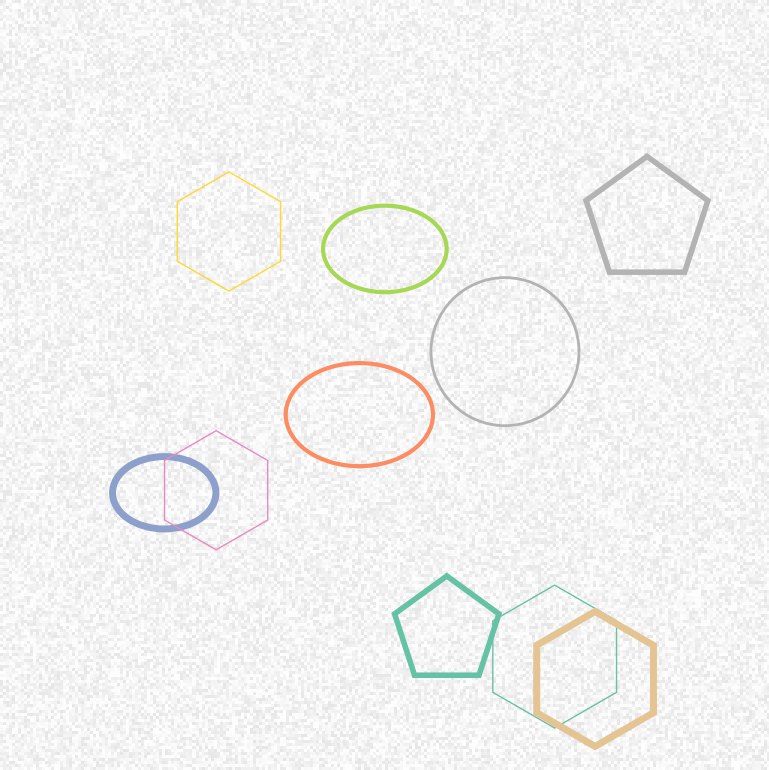[{"shape": "hexagon", "thickness": 0.5, "radius": 0.46, "center": [0.72, 0.147]}, {"shape": "pentagon", "thickness": 2, "radius": 0.36, "center": [0.58, 0.181]}, {"shape": "oval", "thickness": 1.5, "radius": 0.48, "center": [0.467, 0.462]}, {"shape": "oval", "thickness": 2.5, "radius": 0.34, "center": [0.213, 0.36]}, {"shape": "hexagon", "thickness": 0.5, "radius": 0.39, "center": [0.281, 0.363]}, {"shape": "oval", "thickness": 1.5, "radius": 0.4, "center": [0.5, 0.677]}, {"shape": "hexagon", "thickness": 0.5, "radius": 0.39, "center": [0.297, 0.699]}, {"shape": "hexagon", "thickness": 2.5, "radius": 0.44, "center": [0.773, 0.118]}, {"shape": "pentagon", "thickness": 2, "radius": 0.42, "center": [0.84, 0.714]}, {"shape": "circle", "thickness": 1, "radius": 0.48, "center": [0.656, 0.543]}]